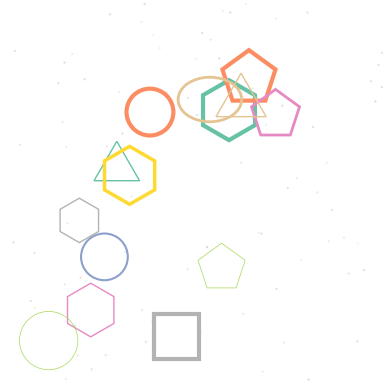[{"shape": "triangle", "thickness": 1, "radius": 0.34, "center": [0.303, 0.565]}, {"shape": "hexagon", "thickness": 3, "radius": 0.39, "center": [0.595, 0.714]}, {"shape": "circle", "thickness": 3, "radius": 0.3, "center": [0.389, 0.709]}, {"shape": "pentagon", "thickness": 3, "radius": 0.36, "center": [0.647, 0.797]}, {"shape": "circle", "thickness": 1.5, "radius": 0.3, "center": [0.271, 0.333]}, {"shape": "pentagon", "thickness": 2, "radius": 0.33, "center": [0.716, 0.702]}, {"shape": "hexagon", "thickness": 1, "radius": 0.35, "center": [0.236, 0.195]}, {"shape": "circle", "thickness": 0.5, "radius": 0.38, "center": [0.126, 0.115]}, {"shape": "pentagon", "thickness": 0.5, "radius": 0.32, "center": [0.576, 0.304]}, {"shape": "hexagon", "thickness": 2.5, "radius": 0.38, "center": [0.337, 0.545]}, {"shape": "oval", "thickness": 2, "radius": 0.41, "center": [0.545, 0.742]}, {"shape": "triangle", "thickness": 1, "radius": 0.38, "center": [0.626, 0.735]}, {"shape": "square", "thickness": 3, "radius": 0.29, "center": [0.459, 0.126]}, {"shape": "hexagon", "thickness": 1, "radius": 0.29, "center": [0.206, 0.428]}]